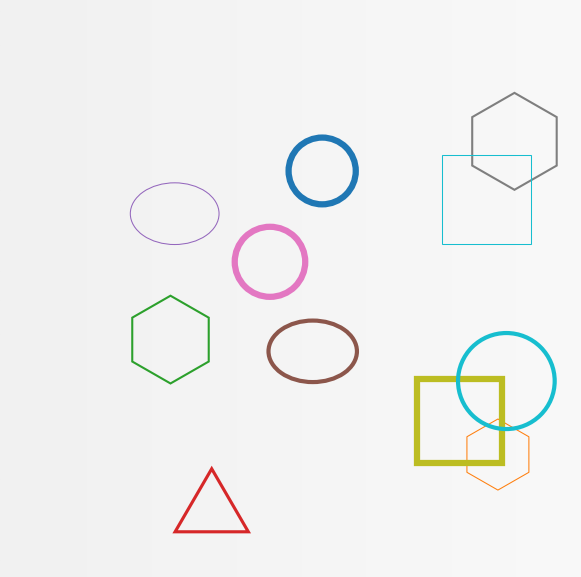[{"shape": "circle", "thickness": 3, "radius": 0.29, "center": [0.554, 0.703]}, {"shape": "hexagon", "thickness": 0.5, "radius": 0.31, "center": [0.857, 0.212]}, {"shape": "hexagon", "thickness": 1, "radius": 0.38, "center": [0.293, 0.411]}, {"shape": "triangle", "thickness": 1.5, "radius": 0.36, "center": [0.364, 0.115]}, {"shape": "oval", "thickness": 0.5, "radius": 0.38, "center": [0.301, 0.629]}, {"shape": "oval", "thickness": 2, "radius": 0.38, "center": [0.538, 0.391]}, {"shape": "circle", "thickness": 3, "radius": 0.3, "center": [0.464, 0.546]}, {"shape": "hexagon", "thickness": 1, "radius": 0.42, "center": [0.885, 0.754]}, {"shape": "square", "thickness": 3, "radius": 0.37, "center": [0.791, 0.27]}, {"shape": "circle", "thickness": 2, "radius": 0.42, "center": [0.871, 0.339]}, {"shape": "square", "thickness": 0.5, "radius": 0.38, "center": [0.837, 0.654]}]